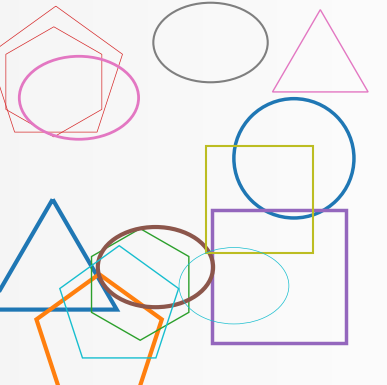[{"shape": "triangle", "thickness": 3, "radius": 0.95, "center": [0.136, 0.291]}, {"shape": "circle", "thickness": 2.5, "radius": 0.77, "center": [0.759, 0.589]}, {"shape": "pentagon", "thickness": 3, "radius": 0.85, "center": [0.256, 0.118]}, {"shape": "hexagon", "thickness": 1, "radius": 0.73, "center": [0.362, 0.261]}, {"shape": "hexagon", "thickness": 0.5, "radius": 0.72, "center": [0.139, 0.787]}, {"shape": "pentagon", "thickness": 0.5, "radius": 0.9, "center": [0.144, 0.803]}, {"shape": "square", "thickness": 2.5, "radius": 0.87, "center": [0.721, 0.282]}, {"shape": "oval", "thickness": 3, "radius": 0.74, "center": [0.401, 0.306]}, {"shape": "triangle", "thickness": 1, "radius": 0.71, "center": [0.827, 0.832]}, {"shape": "oval", "thickness": 2, "radius": 0.77, "center": [0.204, 0.746]}, {"shape": "oval", "thickness": 1.5, "radius": 0.74, "center": [0.543, 0.89]}, {"shape": "square", "thickness": 1.5, "radius": 0.69, "center": [0.669, 0.481]}, {"shape": "oval", "thickness": 0.5, "radius": 0.71, "center": [0.604, 0.258]}, {"shape": "pentagon", "thickness": 1, "radius": 0.81, "center": [0.308, 0.201]}]